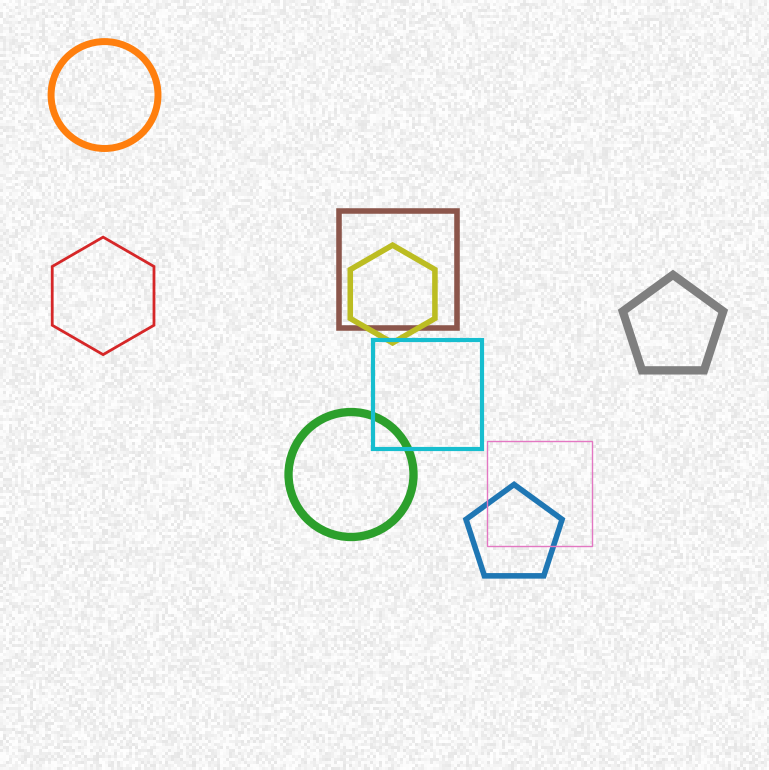[{"shape": "pentagon", "thickness": 2, "radius": 0.33, "center": [0.668, 0.305]}, {"shape": "circle", "thickness": 2.5, "radius": 0.35, "center": [0.136, 0.877]}, {"shape": "circle", "thickness": 3, "radius": 0.41, "center": [0.456, 0.384]}, {"shape": "hexagon", "thickness": 1, "radius": 0.38, "center": [0.134, 0.616]}, {"shape": "square", "thickness": 2, "radius": 0.38, "center": [0.516, 0.65]}, {"shape": "square", "thickness": 0.5, "radius": 0.34, "center": [0.701, 0.359]}, {"shape": "pentagon", "thickness": 3, "radius": 0.34, "center": [0.874, 0.574]}, {"shape": "hexagon", "thickness": 2, "radius": 0.32, "center": [0.51, 0.618]}, {"shape": "square", "thickness": 1.5, "radius": 0.35, "center": [0.556, 0.487]}]